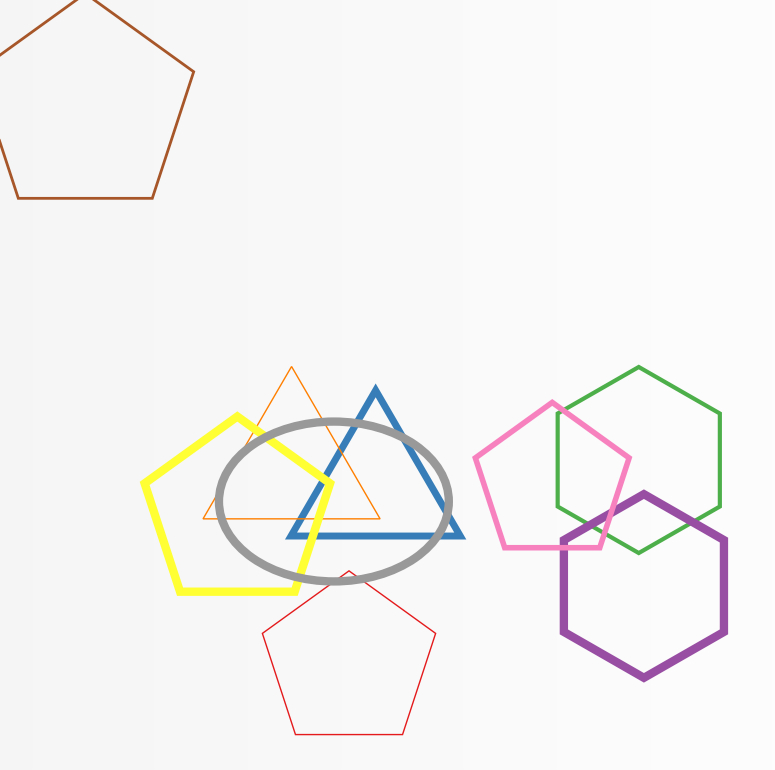[{"shape": "pentagon", "thickness": 0.5, "radius": 0.59, "center": [0.45, 0.141]}, {"shape": "triangle", "thickness": 2.5, "radius": 0.63, "center": [0.485, 0.367]}, {"shape": "hexagon", "thickness": 1.5, "radius": 0.6, "center": [0.824, 0.403]}, {"shape": "hexagon", "thickness": 3, "radius": 0.6, "center": [0.831, 0.239]}, {"shape": "triangle", "thickness": 0.5, "radius": 0.66, "center": [0.376, 0.392]}, {"shape": "pentagon", "thickness": 3, "radius": 0.63, "center": [0.306, 0.333]}, {"shape": "pentagon", "thickness": 1, "radius": 0.74, "center": [0.11, 0.861]}, {"shape": "pentagon", "thickness": 2, "radius": 0.52, "center": [0.713, 0.373]}, {"shape": "oval", "thickness": 3, "radius": 0.74, "center": [0.431, 0.349]}]